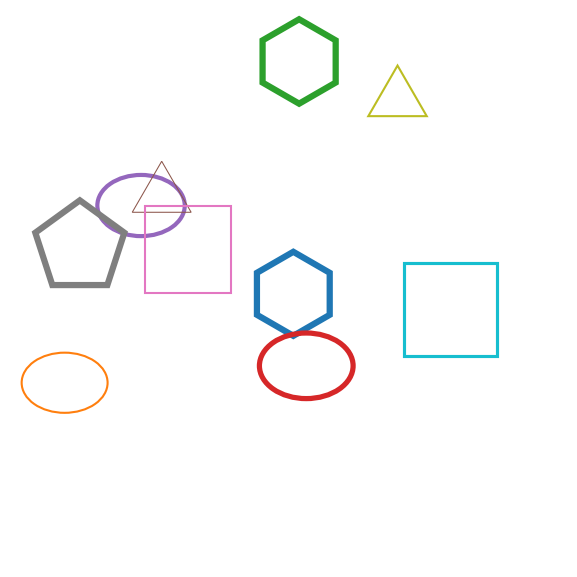[{"shape": "hexagon", "thickness": 3, "radius": 0.36, "center": [0.508, 0.49]}, {"shape": "oval", "thickness": 1, "radius": 0.37, "center": [0.112, 0.336]}, {"shape": "hexagon", "thickness": 3, "radius": 0.37, "center": [0.518, 0.893]}, {"shape": "oval", "thickness": 2.5, "radius": 0.41, "center": [0.53, 0.366]}, {"shape": "oval", "thickness": 2, "radius": 0.38, "center": [0.244, 0.643]}, {"shape": "triangle", "thickness": 0.5, "radius": 0.29, "center": [0.28, 0.661]}, {"shape": "square", "thickness": 1, "radius": 0.37, "center": [0.326, 0.567]}, {"shape": "pentagon", "thickness": 3, "radius": 0.41, "center": [0.138, 0.571]}, {"shape": "triangle", "thickness": 1, "radius": 0.29, "center": [0.688, 0.827]}, {"shape": "square", "thickness": 1.5, "radius": 0.4, "center": [0.78, 0.463]}]